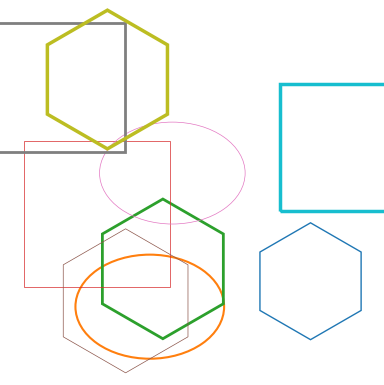[{"shape": "hexagon", "thickness": 1, "radius": 0.76, "center": [0.807, 0.27]}, {"shape": "oval", "thickness": 1.5, "radius": 0.97, "center": [0.389, 0.203]}, {"shape": "hexagon", "thickness": 2, "radius": 0.91, "center": [0.423, 0.302]}, {"shape": "square", "thickness": 0.5, "radius": 0.95, "center": [0.252, 0.445]}, {"shape": "hexagon", "thickness": 0.5, "radius": 0.94, "center": [0.326, 0.219]}, {"shape": "oval", "thickness": 0.5, "radius": 0.95, "center": [0.448, 0.55]}, {"shape": "square", "thickness": 2, "radius": 0.84, "center": [0.156, 0.773]}, {"shape": "hexagon", "thickness": 2.5, "radius": 0.9, "center": [0.279, 0.793]}, {"shape": "square", "thickness": 2.5, "radius": 0.83, "center": [0.892, 0.616]}]